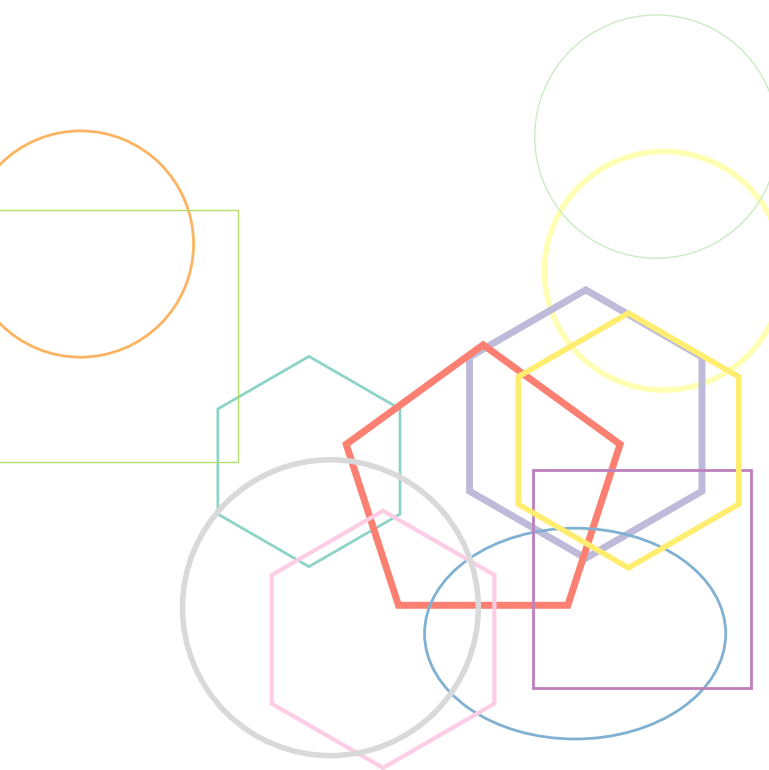[{"shape": "hexagon", "thickness": 1, "radius": 0.68, "center": [0.401, 0.401]}, {"shape": "circle", "thickness": 2, "radius": 0.77, "center": [0.862, 0.648]}, {"shape": "hexagon", "thickness": 2.5, "radius": 0.87, "center": [0.761, 0.449]}, {"shape": "pentagon", "thickness": 2.5, "radius": 0.94, "center": [0.627, 0.365]}, {"shape": "oval", "thickness": 1, "radius": 0.98, "center": [0.747, 0.177]}, {"shape": "circle", "thickness": 1, "radius": 0.73, "center": [0.104, 0.683]}, {"shape": "square", "thickness": 0.5, "radius": 0.82, "center": [0.146, 0.564]}, {"shape": "hexagon", "thickness": 1.5, "radius": 0.83, "center": [0.497, 0.17]}, {"shape": "circle", "thickness": 2, "radius": 0.96, "center": [0.429, 0.211]}, {"shape": "square", "thickness": 1, "radius": 0.71, "center": [0.834, 0.248]}, {"shape": "circle", "thickness": 0.5, "radius": 0.79, "center": [0.852, 0.823]}, {"shape": "hexagon", "thickness": 2, "radius": 0.83, "center": [0.816, 0.428]}]